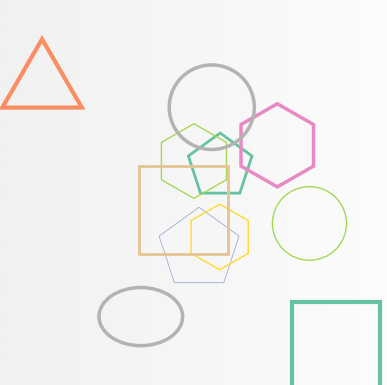[{"shape": "pentagon", "thickness": 2, "radius": 0.43, "center": [0.568, 0.568]}, {"shape": "square", "thickness": 3, "radius": 0.57, "center": [0.868, 0.103]}, {"shape": "triangle", "thickness": 3, "radius": 0.59, "center": [0.109, 0.78]}, {"shape": "pentagon", "thickness": 0.5, "radius": 0.54, "center": [0.514, 0.353]}, {"shape": "hexagon", "thickness": 2.5, "radius": 0.54, "center": [0.716, 0.623]}, {"shape": "circle", "thickness": 1, "radius": 0.48, "center": [0.799, 0.42]}, {"shape": "hexagon", "thickness": 1, "radius": 0.48, "center": [0.501, 0.582]}, {"shape": "hexagon", "thickness": 1, "radius": 0.43, "center": [0.567, 0.385]}, {"shape": "square", "thickness": 2, "radius": 0.57, "center": [0.473, 0.454]}, {"shape": "circle", "thickness": 2.5, "radius": 0.55, "center": [0.547, 0.721]}, {"shape": "oval", "thickness": 2.5, "radius": 0.54, "center": [0.363, 0.178]}]